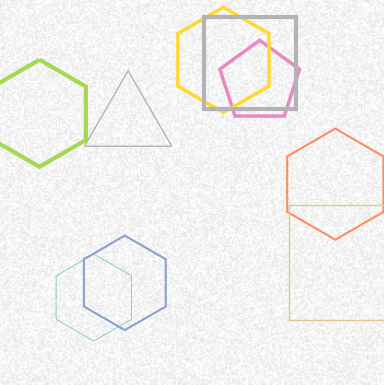[{"shape": "hexagon", "thickness": 0.5, "radius": 0.56, "center": [0.244, 0.227]}, {"shape": "hexagon", "thickness": 1.5, "radius": 0.72, "center": [0.871, 0.522]}, {"shape": "hexagon", "thickness": 1.5, "radius": 0.61, "center": [0.324, 0.265]}, {"shape": "pentagon", "thickness": 2.5, "radius": 0.54, "center": [0.674, 0.787]}, {"shape": "hexagon", "thickness": 3, "radius": 0.7, "center": [0.103, 0.706]}, {"shape": "hexagon", "thickness": 2.5, "radius": 0.68, "center": [0.58, 0.844]}, {"shape": "square", "thickness": 1, "radius": 0.75, "center": [0.899, 0.318]}, {"shape": "triangle", "thickness": 1, "radius": 0.65, "center": [0.333, 0.686]}, {"shape": "square", "thickness": 3, "radius": 0.6, "center": [0.649, 0.837]}]